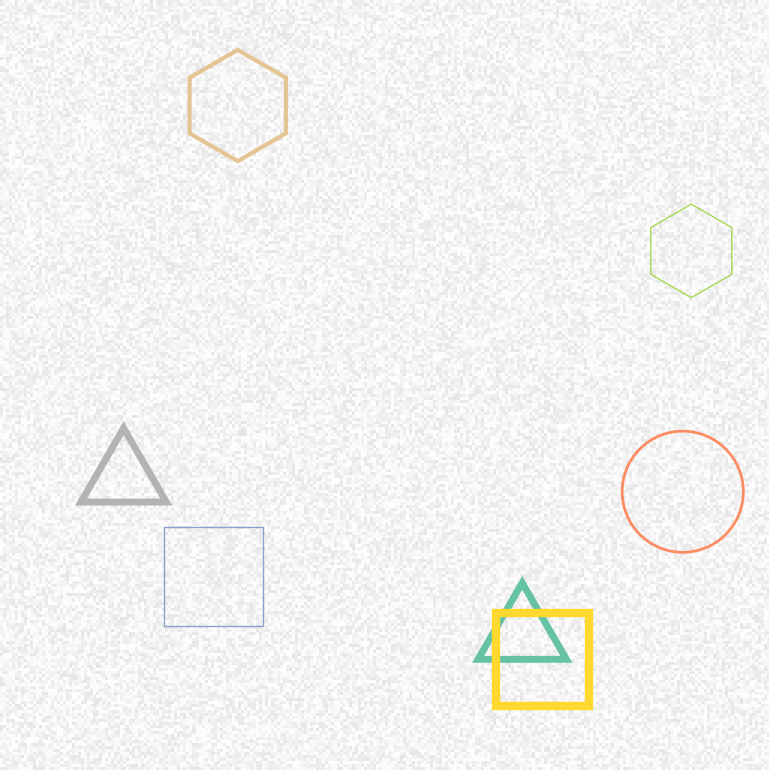[{"shape": "triangle", "thickness": 2.5, "radius": 0.33, "center": [0.678, 0.177]}, {"shape": "circle", "thickness": 1, "radius": 0.39, "center": [0.887, 0.361]}, {"shape": "square", "thickness": 0.5, "radius": 0.32, "center": [0.277, 0.251]}, {"shape": "hexagon", "thickness": 0.5, "radius": 0.3, "center": [0.898, 0.674]}, {"shape": "square", "thickness": 3, "radius": 0.3, "center": [0.705, 0.143]}, {"shape": "hexagon", "thickness": 1.5, "radius": 0.36, "center": [0.309, 0.863]}, {"shape": "triangle", "thickness": 2.5, "radius": 0.32, "center": [0.161, 0.38]}]